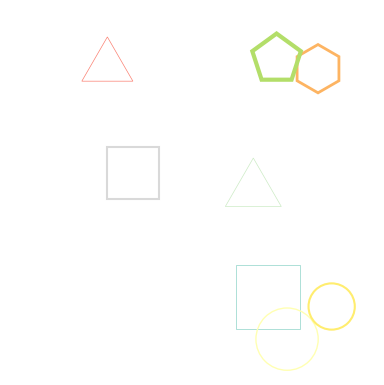[{"shape": "square", "thickness": 0.5, "radius": 0.41, "center": [0.696, 0.229]}, {"shape": "circle", "thickness": 1, "radius": 0.4, "center": [0.746, 0.119]}, {"shape": "triangle", "thickness": 0.5, "radius": 0.38, "center": [0.279, 0.827]}, {"shape": "hexagon", "thickness": 2, "radius": 0.31, "center": [0.826, 0.822]}, {"shape": "pentagon", "thickness": 3, "radius": 0.33, "center": [0.718, 0.847]}, {"shape": "square", "thickness": 1.5, "radius": 0.34, "center": [0.345, 0.551]}, {"shape": "triangle", "thickness": 0.5, "radius": 0.42, "center": [0.658, 0.506]}, {"shape": "circle", "thickness": 1.5, "radius": 0.3, "center": [0.861, 0.204]}]